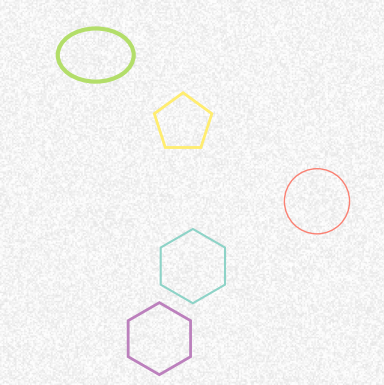[{"shape": "hexagon", "thickness": 1.5, "radius": 0.48, "center": [0.501, 0.309]}, {"shape": "circle", "thickness": 1, "radius": 0.42, "center": [0.823, 0.477]}, {"shape": "oval", "thickness": 3, "radius": 0.49, "center": [0.249, 0.857]}, {"shape": "hexagon", "thickness": 2, "radius": 0.47, "center": [0.414, 0.12]}, {"shape": "pentagon", "thickness": 2, "radius": 0.39, "center": [0.476, 0.681]}]